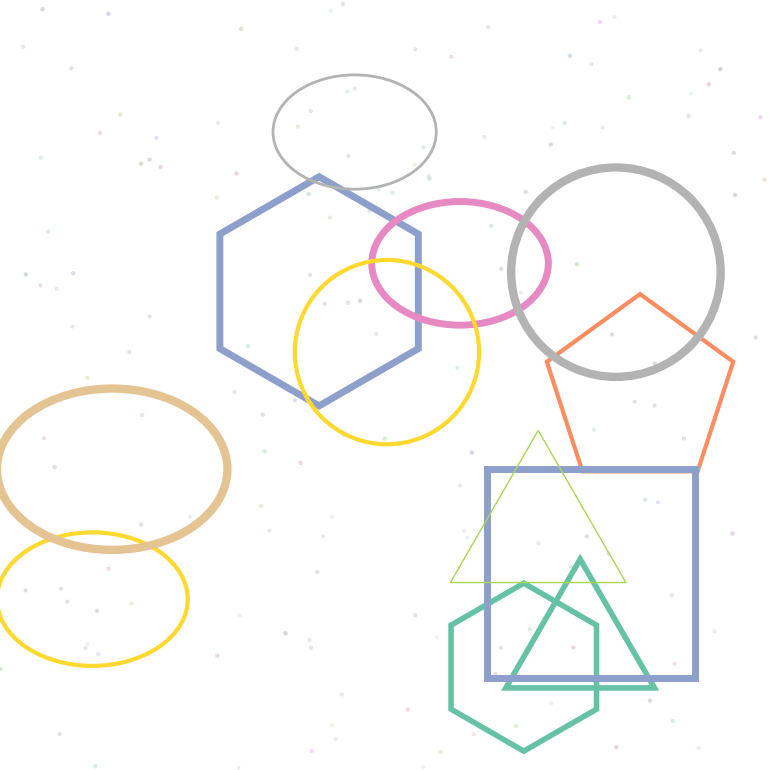[{"shape": "triangle", "thickness": 2, "radius": 0.56, "center": [0.753, 0.162]}, {"shape": "hexagon", "thickness": 2, "radius": 0.55, "center": [0.68, 0.134]}, {"shape": "pentagon", "thickness": 1.5, "radius": 0.64, "center": [0.831, 0.491]}, {"shape": "hexagon", "thickness": 2.5, "radius": 0.74, "center": [0.414, 0.622]}, {"shape": "square", "thickness": 2.5, "radius": 0.68, "center": [0.767, 0.256]}, {"shape": "oval", "thickness": 2.5, "radius": 0.57, "center": [0.597, 0.658]}, {"shape": "triangle", "thickness": 0.5, "radius": 0.66, "center": [0.699, 0.309]}, {"shape": "circle", "thickness": 1.5, "radius": 0.6, "center": [0.503, 0.543]}, {"shape": "oval", "thickness": 1.5, "radius": 0.62, "center": [0.12, 0.222]}, {"shape": "oval", "thickness": 3, "radius": 0.75, "center": [0.146, 0.391]}, {"shape": "circle", "thickness": 3, "radius": 0.68, "center": [0.8, 0.647]}, {"shape": "oval", "thickness": 1, "radius": 0.53, "center": [0.461, 0.829]}]